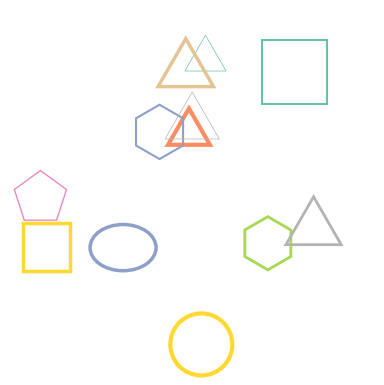[{"shape": "square", "thickness": 1.5, "radius": 0.42, "center": [0.765, 0.813]}, {"shape": "triangle", "thickness": 0.5, "radius": 0.31, "center": [0.534, 0.846]}, {"shape": "triangle", "thickness": 3, "radius": 0.31, "center": [0.491, 0.655]}, {"shape": "oval", "thickness": 2.5, "radius": 0.43, "center": [0.32, 0.357]}, {"shape": "hexagon", "thickness": 1.5, "radius": 0.35, "center": [0.414, 0.657]}, {"shape": "pentagon", "thickness": 1, "radius": 0.36, "center": [0.105, 0.486]}, {"shape": "hexagon", "thickness": 2, "radius": 0.35, "center": [0.696, 0.368]}, {"shape": "square", "thickness": 2.5, "radius": 0.31, "center": [0.121, 0.359]}, {"shape": "circle", "thickness": 3, "radius": 0.4, "center": [0.523, 0.105]}, {"shape": "triangle", "thickness": 2.5, "radius": 0.42, "center": [0.483, 0.817]}, {"shape": "triangle", "thickness": 2, "radius": 0.41, "center": [0.814, 0.406]}, {"shape": "triangle", "thickness": 0.5, "radius": 0.41, "center": [0.499, 0.68]}]